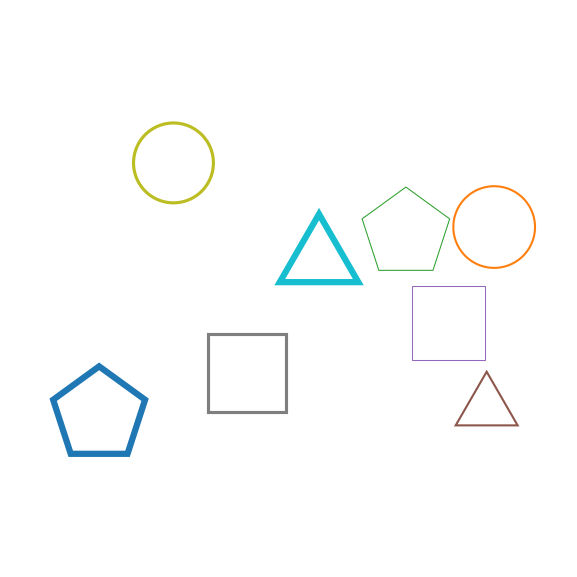[{"shape": "pentagon", "thickness": 3, "radius": 0.42, "center": [0.172, 0.281]}, {"shape": "circle", "thickness": 1, "radius": 0.35, "center": [0.856, 0.606]}, {"shape": "pentagon", "thickness": 0.5, "radius": 0.4, "center": [0.703, 0.595]}, {"shape": "square", "thickness": 0.5, "radius": 0.32, "center": [0.777, 0.439]}, {"shape": "triangle", "thickness": 1, "radius": 0.31, "center": [0.843, 0.294]}, {"shape": "square", "thickness": 1.5, "radius": 0.34, "center": [0.428, 0.354]}, {"shape": "circle", "thickness": 1.5, "radius": 0.35, "center": [0.3, 0.717]}, {"shape": "triangle", "thickness": 3, "radius": 0.39, "center": [0.552, 0.55]}]